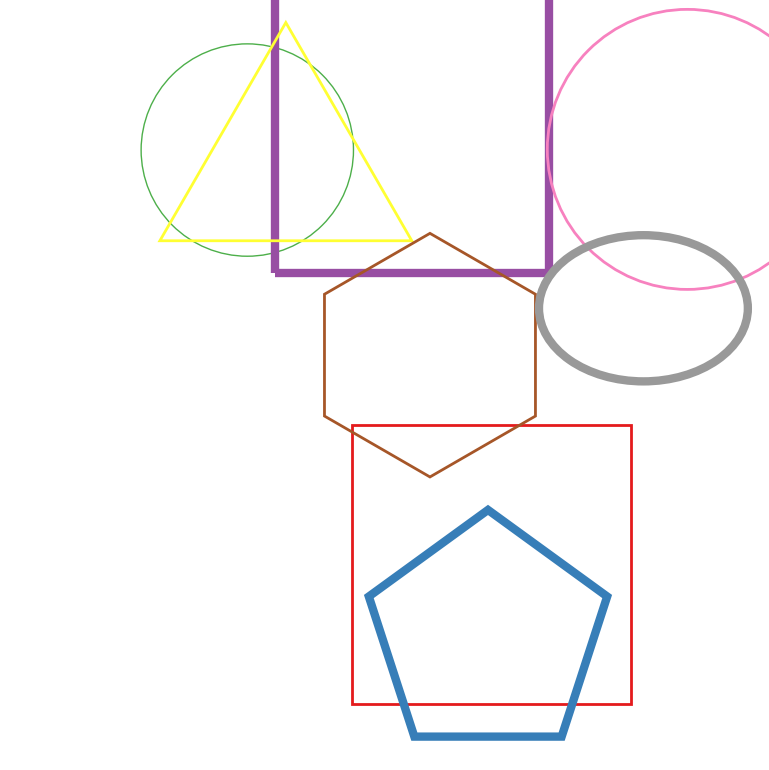[{"shape": "square", "thickness": 1, "radius": 0.91, "center": [0.639, 0.267]}, {"shape": "pentagon", "thickness": 3, "radius": 0.81, "center": [0.634, 0.175]}, {"shape": "circle", "thickness": 0.5, "radius": 0.69, "center": [0.321, 0.805]}, {"shape": "square", "thickness": 3, "radius": 0.89, "center": [0.535, 0.824]}, {"shape": "triangle", "thickness": 1, "radius": 0.94, "center": [0.371, 0.782]}, {"shape": "hexagon", "thickness": 1, "radius": 0.79, "center": [0.558, 0.539]}, {"shape": "circle", "thickness": 1, "radius": 0.91, "center": [0.893, 0.806]}, {"shape": "oval", "thickness": 3, "radius": 0.68, "center": [0.836, 0.6]}]